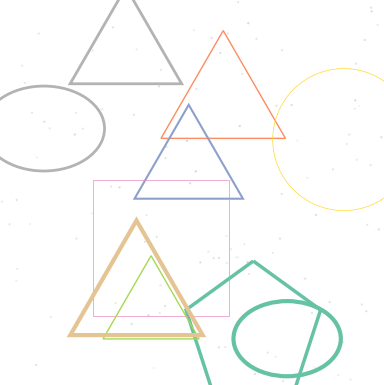[{"shape": "pentagon", "thickness": 2.5, "radius": 0.92, "center": [0.658, 0.138]}, {"shape": "oval", "thickness": 3, "radius": 0.7, "center": [0.746, 0.12]}, {"shape": "triangle", "thickness": 1, "radius": 0.93, "center": [0.58, 0.734]}, {"shape": "triangle", "thickness": 1.5, "radius": 0.81, "center": [0.49, 0.565]}, {"shape": "square", "thickness": 0.5, "radius": 0.88, "center": [0.417, 0.355]}, {"shape": "triangle", "thickness": 1, "radius": 0.72, "center": [0.392, 0.192]}, {"shape": "circle", "thickness": 0.5, "radius": 0.92, "center": [0.893, 0.637]}, {"shape": "triangle", "thickness": 3, "radius": 0.99, "center": [0.354, 0.229]}, {"shape": "oval", "thickness": 2, "radius": 0.79, "center": [0.114, 0.666]}, {"shape": "triangle", "thickness": 2, "radius": 0.84, "center": [0.327, 0.866]}]